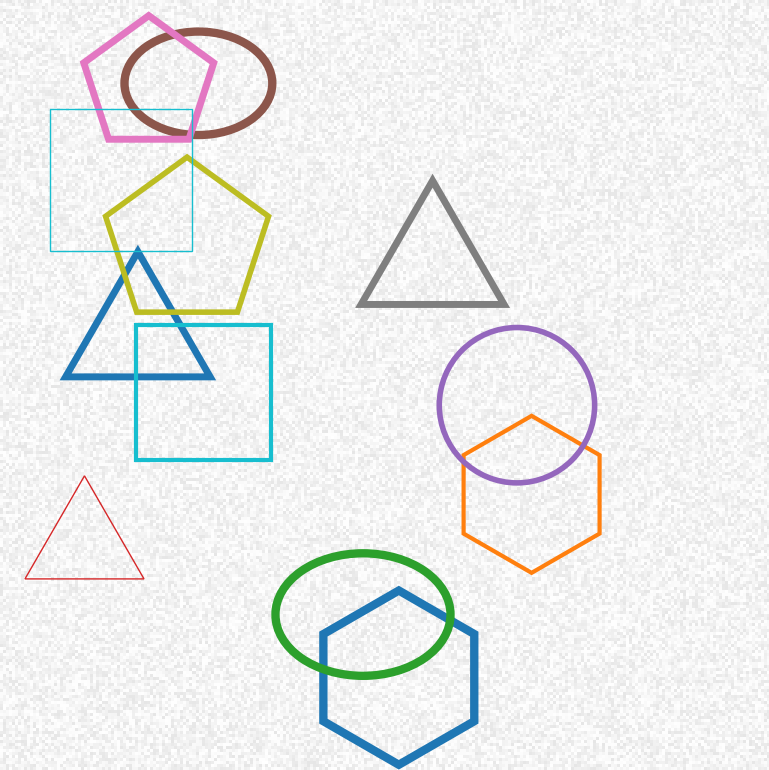[{"shape": "triangle", "thickness": 2.5, "radius": 0.54, "center": [0.179, 0.565]}, {"shape": "hexagon", "thickness": 3, "radius": 0.57, "center": [0.518, 0.12]}, {"shape": "hexagon", "thickness": 1.5, "radius": 0.51, "center": [0.69, 0.358]}, {"shape": "oval", "thickness": 3, "radius": 0.57, "center": [0.471, 0.202]}, {"shape": "triangle", "thickness": 0.5, "radius": 0.45, "center": [0.11, 0.293]}, {"shape": "circle", "thickness": 2, "radius": 0.5, "center": [0.671, 0.474]}, {"shape": "oval", "thickness": 3, "radius": 0.48, "center": [0.258, 0.892]}, {"shape": "pentagon", "thickness": 2.5, "radius": 0.44, "center": [0.193, 0.891]}, {"shape": "triangle", "thickness": 2.5, "radius": 0.54, "center": [0.562, 0.658]}, {"shape": "pentagon", "thickness": 2, "radius": 0.56, "center": [0.243, 0.685]}, {"shape": "square", "thickness": 1.5, "radius": 0.44, "center": [0.265, 0.49]}, {"shape": "square", "thickness": 0.5, "radius": 0.46, "center": [0.157, 0.766]}]